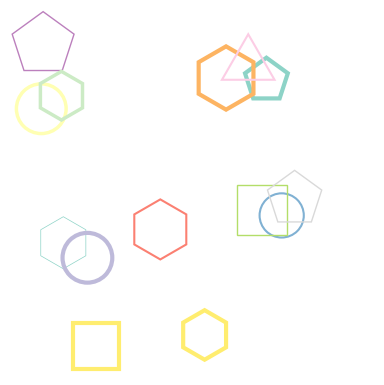[{"shape": "pentagon", "thickness": 3, "radius": 0.29, "center": [0.692, 0.792]}, {"shape": "hexagon", "thickness": 0.5, "radius": 0.34, "center": [0.164, 0.369]}, {"shape": "circle", "thickness": 2.5, "radius": 0.32, "center": [0.107, 0.718]}, {"shape": "circle", "thickness": 3, "radius": 0.32, "center": [0.227, 0.33]}, {"shape": "hexagon", "thickness": 1.5, "radius": 0.39, "center": [0.416, 0.404]}, {"shape": "circle", "thickness": 1.5, "radius": 0.29, "center": [0.732, 0.44]}, {"shape": "hexagon", "thickness": 3, "radius": 0.41, "center": [0.587, 0.797]}, {"shape": "square", "thickness": 1, "radius": 0.32, "center": [0.681, 0.455]}, {"shape": "triangle", "thickness": 1.5, "radius": 0.39, "center": [0.645, 0.832]}, {"shape": "pentagon", "thickness": 1, "radius": 0.37, "center": [0.765, 0.483]}, {"shape": "pentagon", "thickness": 1, "radius": 0.42, "center": [0.112, 0.885]}, {"shape": "hexagon", "thickness": 2.5, "radius": 0.32, "center": [0.16, 0.751]}, {"shape": "square", "thickness": 3, "radius": 0.3, "center": [0.25, 0.102]}, {"shape": "hexagon", "thickness": 3, "radius": 0.32, "center": [0.531, 0.13]}]